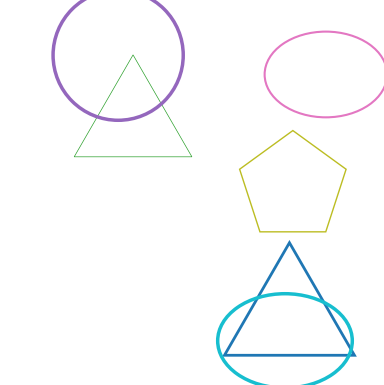[{"shape": "triangle", "thickness": 2, "radius": 0.97, "center": [0.752, 0.175]}, {"shape": "triangle", "thickness": 0.5, "radius": 0.88, "center": [0.346, 0.681]}, {"shape": "circle", "thickness": 2.5, "radius": 0.85, "center": [0.307, 0.857]}, {"shape": "oval", "thickness": 1.5, "radius": 0.8, "center": [0.846, 0.807]}, {"shape": "pentagon", "thickness": 1, "radius": 0.73, "center": [0.761, 0.515]}, {"shape": "oval", "thickness": 2.5, "radius": 0.87, "center": [0.74, 0.115]}]